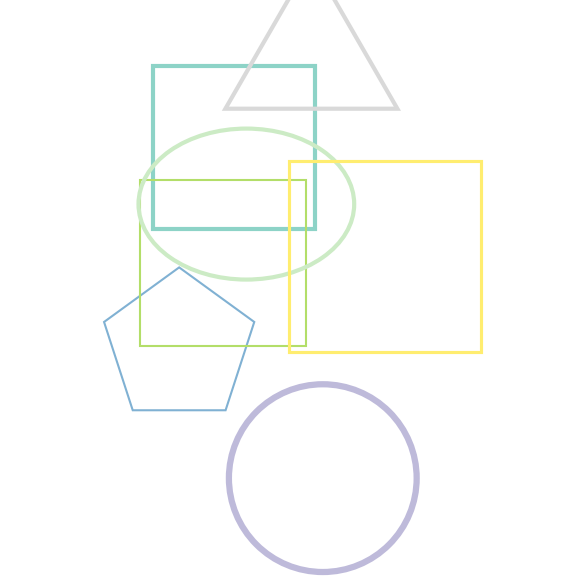[{"shape": "square", "thickness": 2, "radius": 0.7, "center": [0.405, 0.743]}, {"shape": "circle", "thickness": 3, "radius": 0.81, "center": [0.559, 0.171]}, {"shape": "pentagon", "thickness": 1, "radius": 0.68, "center": [0.31, 0.399]}, {"shape": "square", "thickness": 1, "radius": 0.72, "center": [0.386, 0.544]}, {"shape": "triangle", "thickness": 2, "radius": 0.86, "center": [0.539, 0.897]}, {"shape": "oval", "thickness": 2, "radius": 0.93, "center": [0.427, 0.646]}, {"shape": "square", "thickness": 1.5, "radius": 0.83, "center": [0.667, 0.555]}]